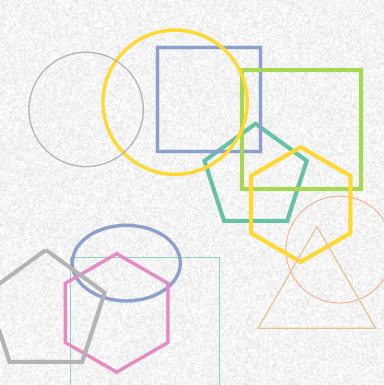[{"shape": "pentagon", "thickness": 3, "radius": 0.7, "center": [0.664, 0.539]}, {"shape": "square", "thickness": 0.5, "radius": 0.97, "center": [0.375, 0.138]}, {"shape": "circle", "thickness": 0.5, "radius": 0.69, "center": [0.882, 0.352]}, {"shape": "square", "thickness": 2.5, "radius": 0.67, "center": [0.541, 0.743]}, {"shape": "oval", "thickness": 2.5, "radius": 0.7, "center": [0.328, 0.317]}, {"shape": "hexagon", "thickness": 2.5, "radius": 0.77, "center": [0.303, 0.187]}, {"shape": "square", "thickness": 3, "radius": 0.77, "center": [0.783, 0.664]}, {"shape": "circle", "thickness": 2.5, "radius": 0.94, "center": [0.455, 0.734]}, {"shape": "hexagon", "thickness": 3, "radius": 0.75, "center": [0.781, 0.469]}, {"shape": "triangle", "thickness": 1, "radius": 0.88, "center": [0.823, 0.235]}, {"shape": "circle", "thickness": 1, "radius": 0.74, "center": [0.224, 0.716]}, {"shape": "pentagon", "thickness": 3, "radius": 0.8, "center": [0.119, 0.19]}]